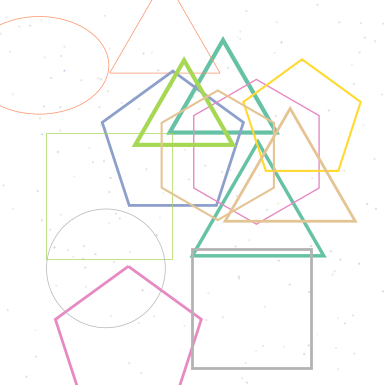[{"shape": "triangle", "thickness": 2.5, "radius": 0.99, "center": [0.67, 0.434]}, {"shape": "triangle", "thickness": 3, "radius": 0.8, "center": [0.579, 0.736]}, {"shape": "oval", "thickness": 0.5, "radius": 0.91, "center": [0.102, 0.83]}, {"shape": "triangle", "thickness": 0.5, "radius": 0.83, "center": [0.428, 0.893]}, {"shape": "pentagon", "thickness": 2, "radius": 0.96, "center": [0.449, 0.622]}, {"shape": "hexagon", "thickness": 1, "radius": 0.94, "center": [0.666, 0.606]}, {"shape": "pentagon", "thickness": 2, "radius": 1.0, "center": [0.333, 0.109]}, {"shape": "triangle", "thickness": 3, "radius": 0.73, "center": [0.478, 0.697]}, {"shape": "square", "thickness": 0.5, "radius": 0.82, "center": [0.283, 0.491]}, {"shape": "pentagon", "thickness": 1.5, "radius": 0.8, "center": [0.785, 0.686]}, {"shape": "triangle", "thickness": 2, "radius": 0.98, "center": [0.754, 0.523]}, {"shape": "hexagon", "thickness": 1.5, "radius": 0.84, "center": [0.566, 0.597]}, {"shape": "square", "thickness": 2, "radius": 0.77, "center": [0.653, 0.199]}, {"shape": "circle", "thickness": 0.5, "radius": 0.77, "center": [0.275, 0.303]}]